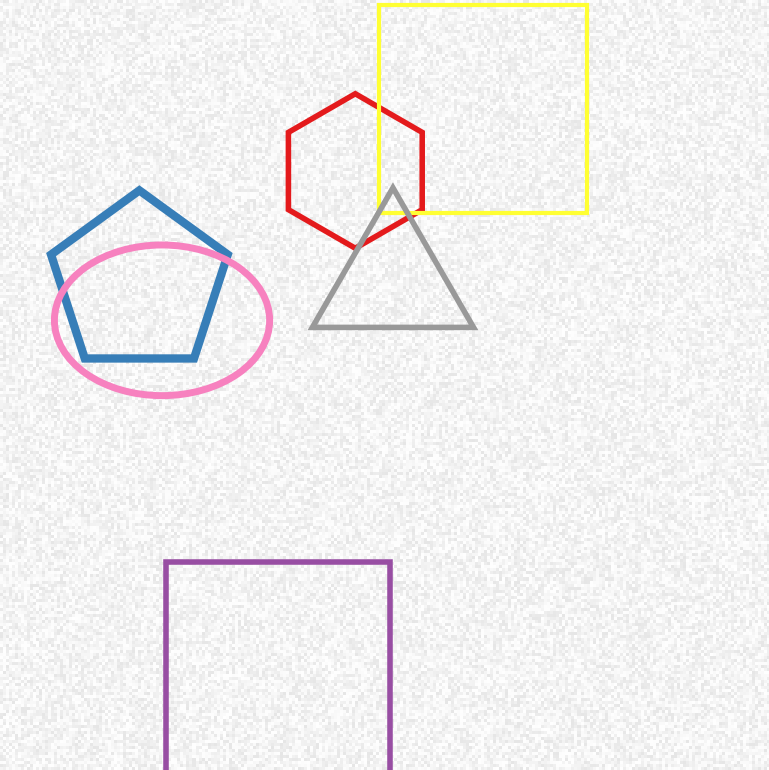[{"shape": "hexagon", "thickness": 2, "radius": 0.5, "center": [0.461, 0.778]}, {"shape": "pentagon", "thickness": 3, "radius": 0.6, "center": [0.181, 0.632]}, {"shape": "square", "thickness": 2, "radius": 0.73, "center": [0.361, 0.125]}, {"shape": "square", "thickness": 1.5, "radius": 0.67, "center": [0.627, 0.858]}, {"shape": "oval", "thickness": 2.5, "radius": 0.7, "center": [0.21, 0.584]}, {"shape": "triangle", "thickness": 2, "radius": 0.6, "center": [0.51, 0.635]}]